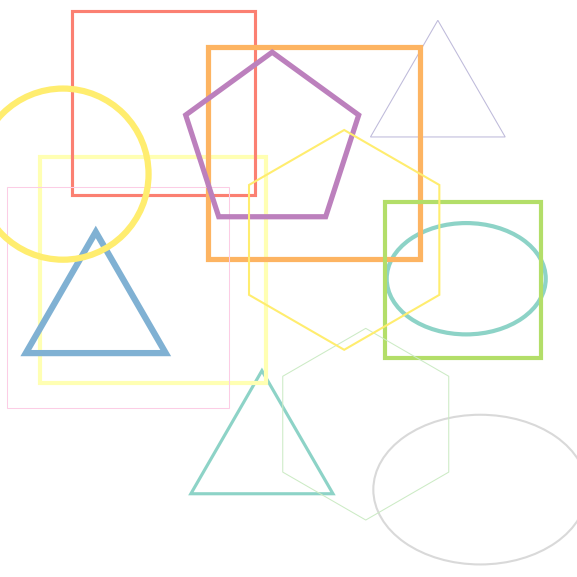[{"shape": "oval", "thickness": 2, "radius": 0.69, "center": [0.807, 0.516]}, {"shape": "triangle", "thickness": 1.5, "radius": 0.71, "center": [0.454, 0.215]}, {"shape": "square", "thickness": 2, "radius": 0.98, "center": [0.265, 0.532]}, {"shape": "triangle", "thickness": 0.5, "radius": 0.67, "center": [0.758, 0.829]}, {"shape": "square", "thickness": 1.5, "radius": 0.79, "center": [0.283, 0.821]}, {"shape": "triangle", "thickness": 3, "radius": 0.7, "center": [0.166, 0.458]}, {"shape": "square", "thickness": 2.5, "radius": 0.92, "center": [0.544, 0.734]}, {"shape": "square", "thickness": 2, "radius": 0.68, "center": [0.802, 0.515]}, {"shape": "square", "thickness": 0.5, "radius": 0.96, "center": [0.204, 0.484]}, {"shape": "oval", "thickness": 1, "radius": 0.93, "center": [0.832, 0.151]}, {"shape": "pentagon", "thickness": 2.5, "radius": 0.79, "center": [0.471, 0.751]}, {"shape": "hexagon", "thickness": 0.5, "radius": 0.83, "center": [0.633, 0.265]}, {"shape": "circle", "thickness": 3, "radius": 0.74, "center": [0.109, 0.698]}, {"shape": "hexagon", "thickness": 1, "radius": 0.95, "center": [0.596, 0.584]}]